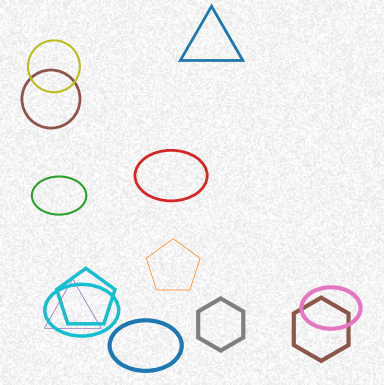[{"shape": "triangle", "thickness": 2, "radius": 0.47, "center": [0.55, 0.89]}, {"shape": "oval", "thickness": 3, "radius": 0.47, "center": [0.378, 0.102]}, {"shape": "pentagon", "thickness": 0.5, "radius": 0.37, "center": [0.45, 0.306]}, {"shape": "oval", "thickness": 1.5, "radius": 0.35, "center": [0.153, 0.492]}, {"shape": "oval", "thickness": 2, "radius": 0.47, "center": [0.444, 0.544]}, {"shape": "triangle", "thickness": 0.5, "radius": 0.43, "center": [0.189, 0.19]}, {"shape": "hexagon", "thickness": 3, "radius": 0.41, "center": [0.834, 0.145]}, {"shape": "circle", "thickness": 2, "radius": 0.38, "center": [0.132, 0.743]}, {"shape": "oval", "thickness": 3, "radius": 0.38, "center": [0.86, 0.2]}, {"shape": "hexagon", "thickness": 3, "radius": 0.34, "center": [0.573, 0.157]}, {"shape": "circle", "thickness": 1.5, "radius": 0.34, "center": [0.14, 0.828]}, {"shape": "oval", "thickness": 2.5, "radius": 0.48, "center": [0.212, 0.194]}, {"shape": "pentagon", "thickness": 2.5, "radius": 0.4, "center": [0.223, 0.223]}]